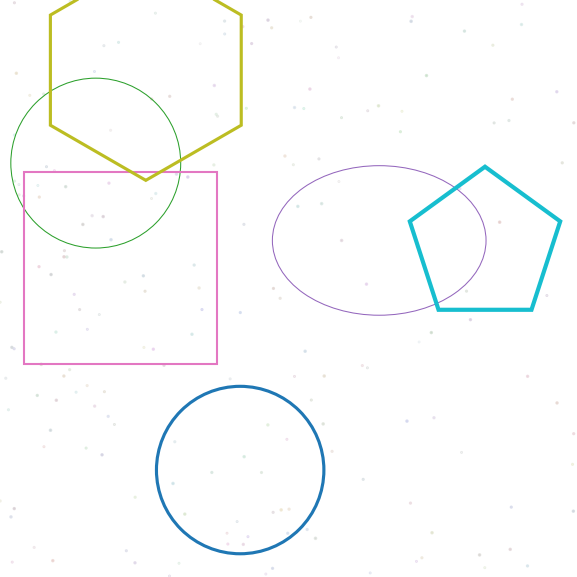[{"shape": "circle", "thickness": 1.5, "radius": 0.72, "center": [0.416, 0.185]}, {"shape": "circle", "thickness": 0.5, "radius": 0.74, "center": [0.166, 0.717]}, {"shape": "oval", "thickness": 0.5, "radius": 0.92, "center": [0.657, 0.583]}, {"shape": "square", "thickness": 1, "radius": 0.83, "center": [0.209, 0.535]}, {"shape": "hexagon", "thickness": 1.5, "radius": 0.95, "center": [0.252, 0.878]}, {"shape": "pentagon", "thickness": 2, "radius": 0.68, "center": [0.84, 0.573]}]